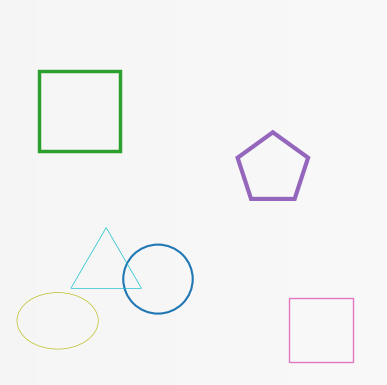[{"shape": "circle", "thickness": 1.5, "radius": 0.45, "center": [0.408, 0.275]}, {"shape": "square", "thickness": 2.5, "radius": 0.52, "center": [0.205, 0.711]}, {"shape": "pentagon", "thickness": 3, "radius": 0.48, "center": [0.704, 0.561]}, {"shape": "square", "thickness": 1, "radius": 0.41, "center": [0.828, 0.143]}, {"shape": "oval", "thickness": 0.5, "radius": 0.52, "center": [0.149, 0.167]}, {"shape": "triangle", "thickness": 0.5, "radius": 0.53, "center": [0.274, 0.304]}]